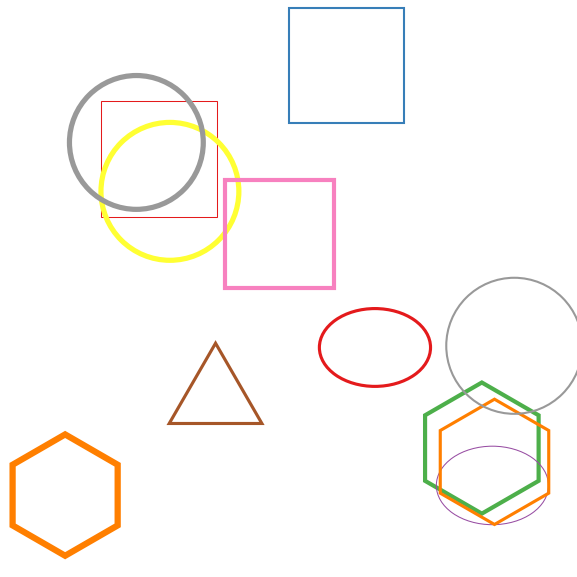[{"shape": "oval", "thickness": 1.5, "radius": 0.48, "center": [0.649, 0.397]}, {"shape": "square", "thickness": 0.5, "radius": 0.5, "center": [0.275, 0.724]}, {"shape": "square", "thickness": 1, "radius": 0.5, "center": [0.6, 0.885]}, {"shape": "hexagon", "thickness": 2, "radius": 0.57, "center": [0.834, 0.223]}, {"shape": "oval", "thickness": 0.5, "radius": 0.49, "center": [0.853, 0.159]}, {"shape": "hexagon", "thickness": 3, "radius": 0.53, "center": [0.113, 0.142]}, {"shape": "hexagon", "thickness": 1.5, "radius": 0.54, "center": [0.856, 0.199]}, {"shape": "circle", "thickness": 2.5, "radius": 0.6, "center": [0.294, 0.668]}, {"shape": "triangle", "thickness": 1.5, "radius": 0.46, "center": [0.373, 0.312]}, {"shape": "square", "thickness": 2, "radius": 0.47, "center": [0.484, 0.595]}, {"shape": "circle", "thickness": 1, "radius": 0.59, "center": [0.891, 0.4]}, {"shape": "circle", "thickness": 2.5, "radius": 0.58, "center": [0.236, 0.752]}]